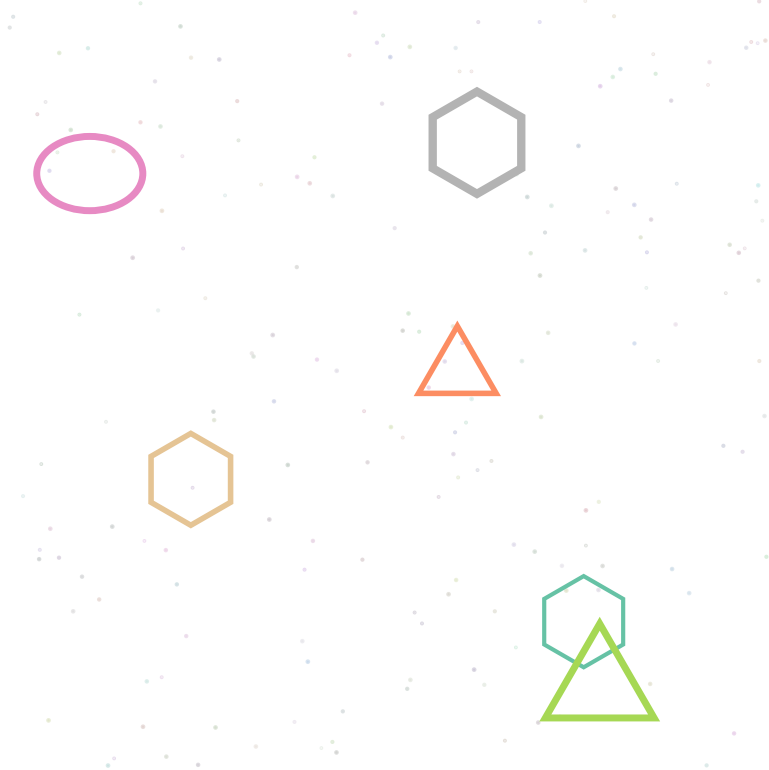[{"shape": "hexagon", "thickness": 1.5, "radius": 0.3, "center": [0.758, 0.193]}, {"shape": "triangle", "thickness": 2, "radius": 0.29, "center": [0.594, 0.518]}, {"shape": "oval", "thickness": 2.5, "radius": 0.34, "center": [0.117, 0.775]}, {"shape": "triangle", "thickness": 2.5, "radius": 0.41, "center": [0.779, 0.108]}, {"shape": "hexagon", "thickness": 2, "radius": 0.3, "center": [0.248, 0.377]}, {"shape": "hexagon", "thickness": 3, "radius": 0.33, "center": [0.619, 0.815]}]